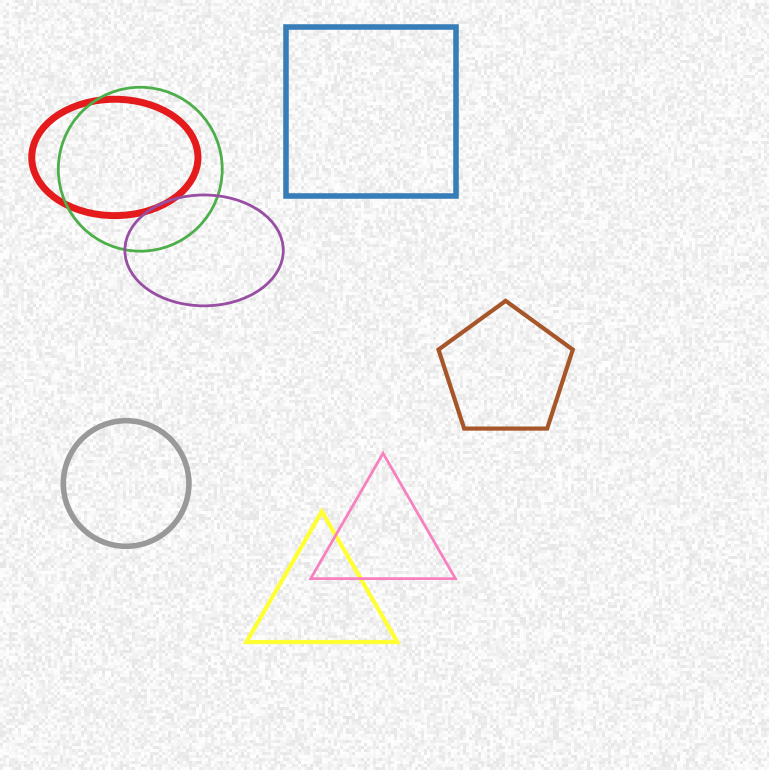[{"shape": "oval", "thickness": 2.5, "radius": 0.54, "center": [0.149, 0.796]}, {"shape": "square", "thickness": 2, "radius": 0.55, "center": [0.482, 0.855]}, {"shape": "circle", "thickness": 1, "radius": 0.53, "center": [0.182, 0.78]}, {"shape": "oval", "thickness": 1, "radius": 0.51, "center": [0.265, 0.675]}, {"shape": "triangle", "thickness": 1.5, "radius": 0.57, "center": [0.418, 0.223]}, {"shape": "pentagon", "thickness": 1.5, "radius": 0.46, "center": [0.657, 0.518]}, {"shape": "triangle", "thickness": 1, "radius": 0.54, "center": [0.497, 0.303]}, {"shape": "circle", "thickness": 2, "radius": 0.41, "center": [0.164, 0.372]}]